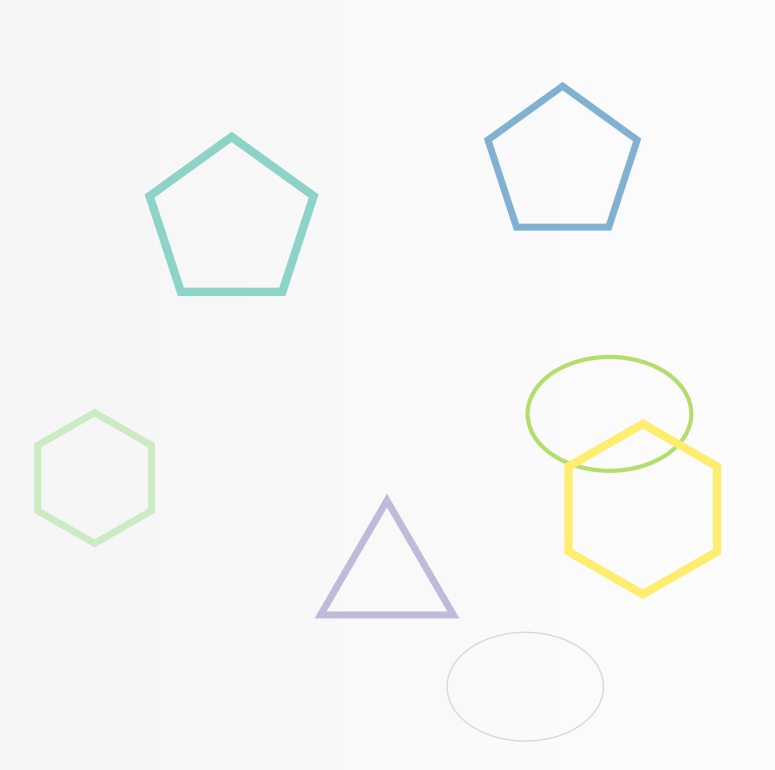[{"shape": "pentagon", "thickness": 3, "radius": 0.56, "center": [0.299, 0.711]}, {"shape": "triangle", "thickness": 2.5, "radius": 0.49, "center": [0.499, 0.251]}, {"shape": "pentagon", "thickness": 2.5, "radius": 0.51, "center": [0.726, 0.787]}, {"shape": "oval", "thickness": 1.5, "radius": 0.53, "center": [0.786, 0.463]}, {"shape": "oval", "thickness": 0.5, "radius": 0.5, "center": [0.678, 0.108]}, {"shape": "hexagon", "thickness": 2.5, "radius": 0.42, "center": [0.122, 0.379]}, {"shape": "hexagon", "thickness": 3, "radius": 0.55, "center": [0.829, 0.339]}]